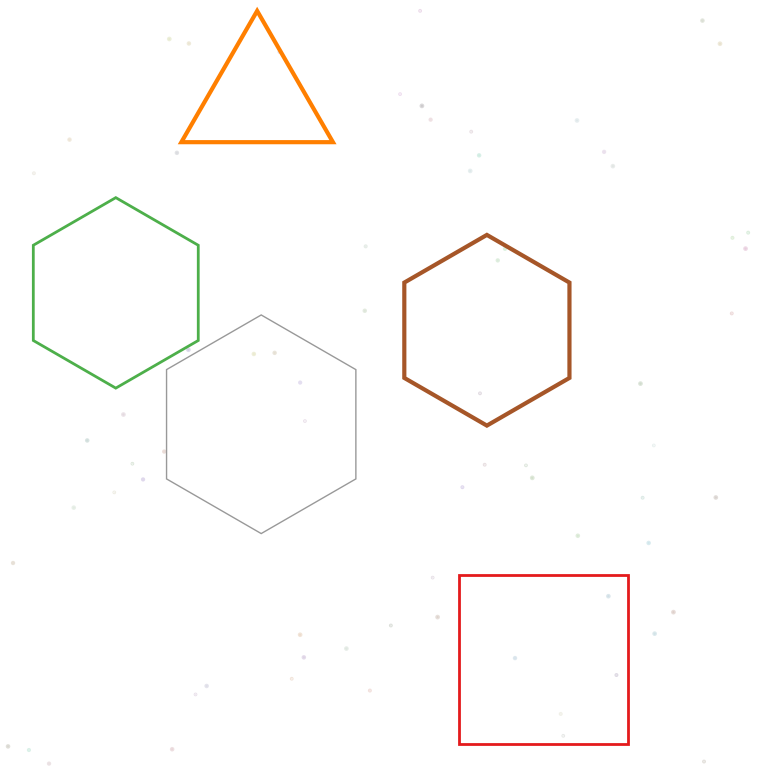[{"shape": "square", "thickness": 1, "radius": 0.55, "center": [0.706, 0.143]}, {"shape": "hexagon", "thickness": 1, "radius": 0.62, "center": [0.15, 0.62]}, {"shape": "triangle", "thickness": 1.5, "radius": 0.57, "center": [0.334, 0.872]}, {"shape": "hexagon", "thickness": 1.5, "radius": 0.62, "center": [0.632, 0.571]}, {"shape": "hexagon", "thickness": 0.5, "radius": 0.71, "center": [0.339, 0.449]}]